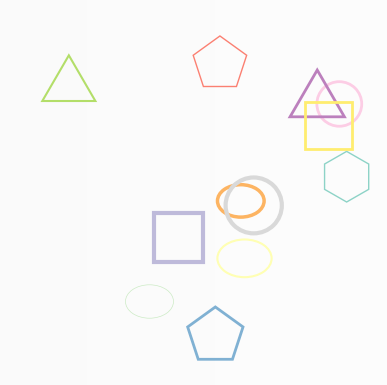[{"shape": "hexagon", "thickness": 1, "radius": 0.33, "center": [0.895, 0.541]}, {"shape": "oval", "thickness": 1.5, "radius": 0.35, "center": [0.631, 0.329]}, {"shape": "square", "thickness": 3, "radius": 0.31, "center": [0.461, 0.383]}, {"shape": "pentagon", "thickness": 1, "radius": 0.36, "center": [0.568, 0.834]}, {"shape": "pentagon", "thickness": 2, "radius": 0.38, "center": [0.556, 0.128]}, {"shape": "oval", "thickness": 2.5, "radius": 0.3, "center": [0.621, 0.478]}, {"shape": "triangle", "thickness": 1.5, "radius": 0.4, "center": [0.178, 0.777]}, {"shape": "circle", "thickness": 2, "radius": 0.29, "center": [0.876, 0.73]}, {"shape": "circle", "thickness": 3, "radius": 0.36, "center": [0.655, 0.466]}, {"shape": "triangle", "thickness": 2, "radius": 0.4, "center": [0.819, 0.737]}, {"shape": "oval", "thickness": 0.5, "radius": 0.31, "center": [0.386, 0.217]}, {"shape": "square", "thickness": 2, "radius": 0.3, "center": [0.848, 0.673]}]